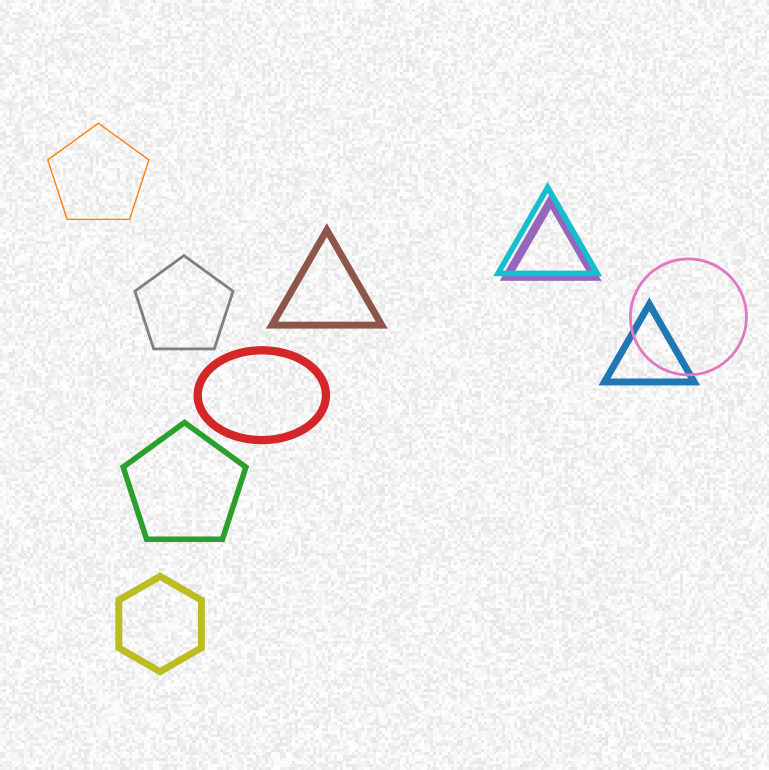[{"shape": "triangle", "thickness": 2.5, "radius": 0.34, "center": [0.843, 0.538]}, {"shape": "pentagon", "thickness": 0.5, "radius": 0.35, "center": [0.128, 0.771]}, {"shape": "pentagon", "thickness": 2, "radius": 0.42, "center": [0.24, 0.367]}, {"shape": "oval", "thickness": 3, "radius": 0.42, "center": [0.34, 0.487]}, {"shape": "triangle", "thickness": 3, "radius": 0.33, "center": [0.715, 0.673]}, {"shape": "triangle", "thickness": 2.5, "radius": 0.41, "center": [0.424, 0.619]}, {"shape": "circle", "thickness": 1, "radius": 0.38, "center": [0.894, 0.588]}, {"shape": "pentagon", "thickness": 1, "radius": 0.33, "center": [0.239, 0.601]}, {"shape": "hexagon", "thickness": 2.5, "radius": 0.31, "center": [0.208, 0.19]}, {"shape": "triangle", "thickness": 2, "radius": 0.37, "center": [0.711, 0.682]}]